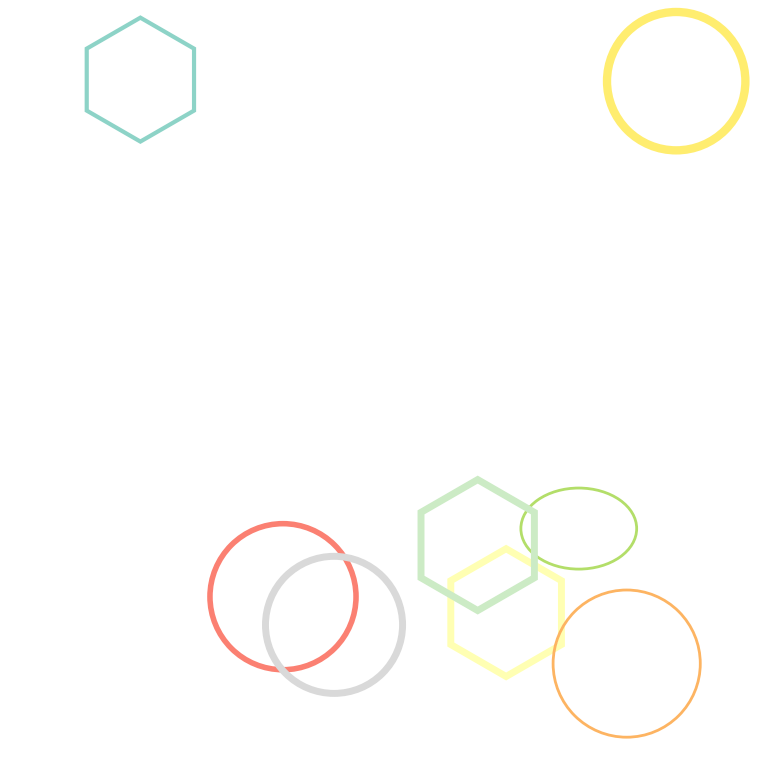[{"shape": "hexagon", "thickness": 1.5, "radius": 0.4, "center": [0.182, 0.897]}, {"shape": "hexagon", "thickness": 2.5, "radius": 0.41, "center": [0.657, 0.204]}, {"shape": "circle", "thickness": 2, "radius": 0.47, "center": [0.368, 0.225]}, {"shape": "circle", "thickness": 1, "radius": 0.48, "center": [0.814, 0.138]}, {"shape": "oval", "thickness": 1, "radius": 0.38, "center": [0.752, 0.314]}, {"shape": "circle", "thickness": 2.5, "radius": 0.45, "center": [0.434, 0.188]}, {"shape": "hexagon", "thickness": 2.5, "radius": 0.43, "center": [0.62, 0.292]}, {"shape": "circle", "thickness": 3, "radius": 0.45, "center": [0.878, 0.895]}]